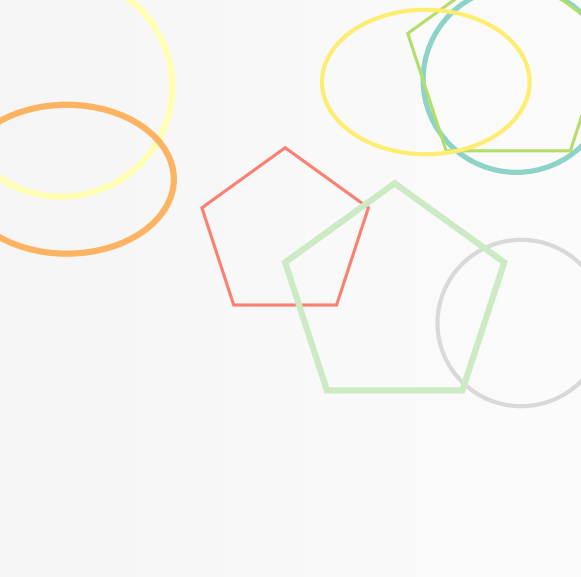[{"shape": "circle", "thickness": 2.5, "radius": 0.8, "center": [0.889, 0.861]}, {"shape": "circle", "thickness": 3, "radius": 0.95, "center": [0.106, 0.849]}, {"shape": "pentagon", "thickness": 1.5, "radius": 0.75, "center": [0.491, 0.593]}, {"shape": "oval", "thickness": 3, "radius": 0.92, "center": [0.115, 0.689]}, {"shape": "pentagon", "thickness": 1.5, "radius": 0.91, "center": [0.874, 0.885]}, {"shape": "circle", "thickness": 2, "radius": 0.72, "center": [0.897, 0.44]}, {"shape": "pentagon", "thickness": 3, "radius": 0.99, "center": [0.679, 0.484]}, {"shape": "oval", "thickness": 2, "radius": 0.89, "center": [0.733, 0.857]}]